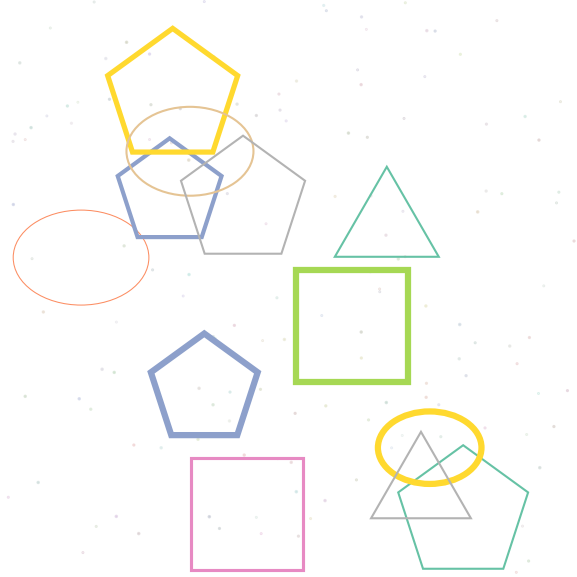[{"shape": "pentagon", "thickness": 1, "radius": 0.59, "center": [0.802, 0.11]}, {"shape": "triangle", "thickness": 1, "radius": 0.52, "center": [0.67, 0.606]}, {"shape": "oval", "thickness": 0.5, "radius": 0.59, "center": [0.14, 0.553]}, {"shape": "pentagon", "thickness": 3, "radius": 0.49, "center": [0.354, 0.324]}, {"shape": "pentagon", "thickness": 2, "radius": 0.47, "center": [0.294, 0.665]}, {"shape": "square", "thickness": 1.5, "radius": 0.48, "center": [0.428, 0.109]}, {"shape": "square", "thickness": 3, "radius": 0.49, "center": [0.609, 0.434]}, {"shape": "pentagon", "thickness": 2.5, "radius": 0.59, "center": [0.299, 0.832]}, {"shape": "oval", "thickness": 3, "radius": 0.45, "center": [0.744, 0.224]}, {"shape": "oval", "thickness": 1, "radius": 0.55, "center": [0.329, 0.737]}, {"shape": "pentagon", "thickness": 1, "radius": 0.56, "center": [0.421, 0.651]}, {"shape": "triangle", "thickness": 1, "radius": 0.5, "center": [0.729, 0.152]}]